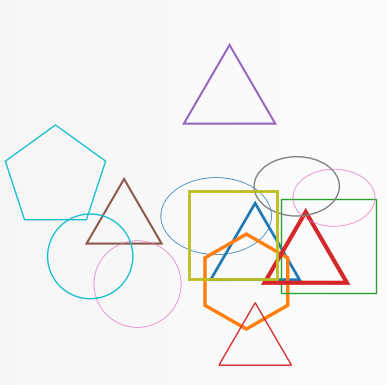[{"shape": "triangle", "thickness": 2, "radius": 0.66, "center": [0.658, 0.34]}, {"shape": "oval", "thickness": 0.5, "radius": 0.71, "center": [0.558, 0.439]}, {"shape": "hexagon", "thickness": 2.5, "radius": 0.62, "center": [0.636, 0.269]}, {"shape": "square", "thickness": 1, "radius": 0.61, "center": [0.848, 0.361]}, {"shape": "triangle", "thickness": 3, "radius": 0.61, "center": [0.789, 0.327]}, {"shape": "triangle", "thickness": 1, "radius": 0.54, "center": [0.659, 0.105]}, {"shape": "triangle", "thickness": 1.5, "radius": 0.68, "center": [0.592, 0.747]}, {"shape": "triangle", "thickness": 1.5, "radius": 0.56, "center": [0.32, 0.423]}, {"shape": "oval", "thickness": 0.5, "radius": 0.53, "center": [0.862, 0.486]}, {"shape": "circle", "thickness": 0.5, "radius": 0.56, "center": [0.355, 0.262]}, {"shape": "oval", "thickness": 1, "radius": 0.55, "center": [0.766, 0.516]}, {"shape": "square", "thickness": 2, "radius": 0.57, "center": [0.602, 0.39]}, {"shape": "pentagon", "thickness": 1, "radius": 0.68, "center": [0.143, 0.539]}, {"shape": "circle", "thickness": 1, "radius": 0.55, "center": [0.233, 0.334]}]